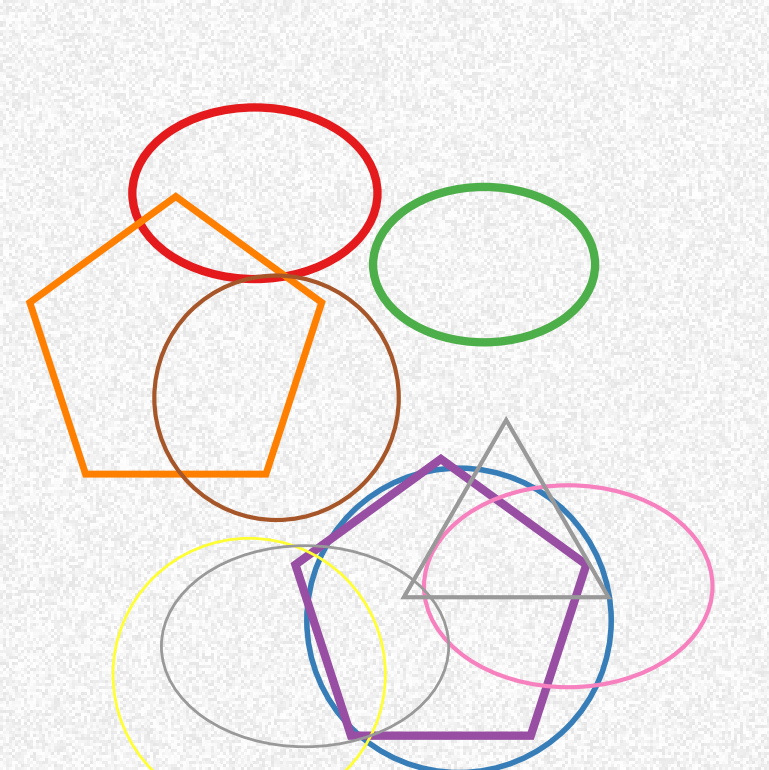[{"shape": "oval", "thickness": 3, "radius": 0.8, "center": [0.331, 0.749]}, {"shape": "circle", "thickness": 2, "radius": 0.99, "center": [0.596, 0.194]}, {"shape": "oval", "thickness": 3, "radius": 0.72, "center": [0.629, 0.656]}, {"shape": "pentagon", "thickness": 3, "radius": 0.99, "center": [0.573, 0.205]}, {"shape": "pentagon", "thickness": 2.5, "radius": 1.0, "center": [0.228, 0.546]}, {"shape": "circle", "thickness": 1, "radius": 0.88, "center": [0.324, 0.124]}, {"shape": "circle", "thickness": 1.5, "radius": 0.79, "center": [0.359, 0.483]}, {"shape": "oval", "thickness": 1.5, "radius": 0.94, "center": [0.738, 0.239]}, {"shape": "oval", "thickness": 1, "radius": 0.93, "center": [0.396, 0.161]}, {"shape": "triangle", "thickness": 1.5, "radius": 0.77, "center": [0.657, 0.301]}]